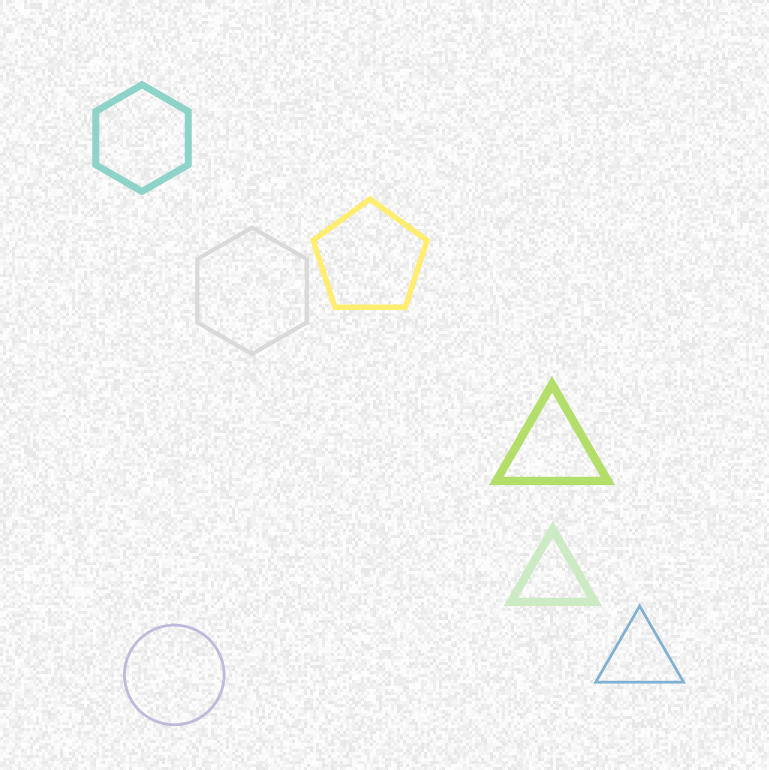[{"shape": "hexagon", "thickness": 2.5, "radius": 0.35, "center": [0.184, 0.821]}, {"shape": "circle", "thickness": 1, "radius": 0.32, "center": [0.226, 0.123]}, {"shape": "triangle", "thickness": 1, "radius": 0.33, "center": [0.831, 0.147]}, {"shape": "triangle", "thickness": 3, "radius": 0.42, "center": [0.717, 0.417]}, {"shape": "hexagon", "thickness": 1.5, "radius": 0.41, "center": [0.327, 0.622]}, {"shape": "triangle", "thickness": 3, "radius": 0.31, "center": [0.718, 0.25]}, {"shape": "pentagon", "thickness": 2, "radius": 0.39, "center": [0.481, 0.664]}]